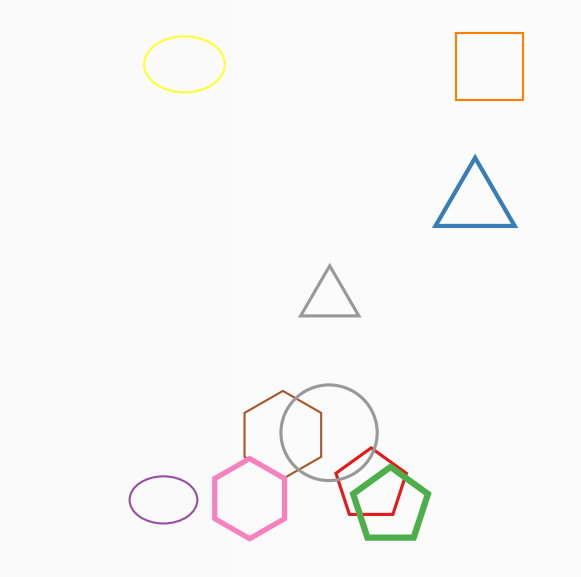[{"shape": "pentagon", "thickness": 1.5, "radius": 0.32, "center": [0.639, 0.16]}, {"shape": "triangle", "thickness": 2, "radius": 0.39, "center": [0.817, 0.647]}, {"shape": "pentagon", "thickness": 3, "radius": 0.34, "center": [0.672, 0.123]}, {"shape": "oval", "thickness": 1, "radius": 0.29, "center": [0.281, 0.133]}, {"shape": "square", "thickness": 1, "radius": 0.29, "center": [0.842, 0.884]}, {"shape": "oval", "thickness": 1, "radius": 0.35, "center": [0.317, 0.888]}, {"shape": "hexagon", "thickness": 1, "radius": 0.38, "center": [0.487, 0.246]}, {"shape": "hexagon", "thickness": 2.5, "radius": 0.35, "center": [0.43, 0.136]}, {"shape": "circle", "thickness": 1.5, "radius": 0.41, "center": [0.566, 0.25]}, {"shape": "triangle", "thickness": 1.5, "radius": 0.29, "center": [0.567, 0.481]}]